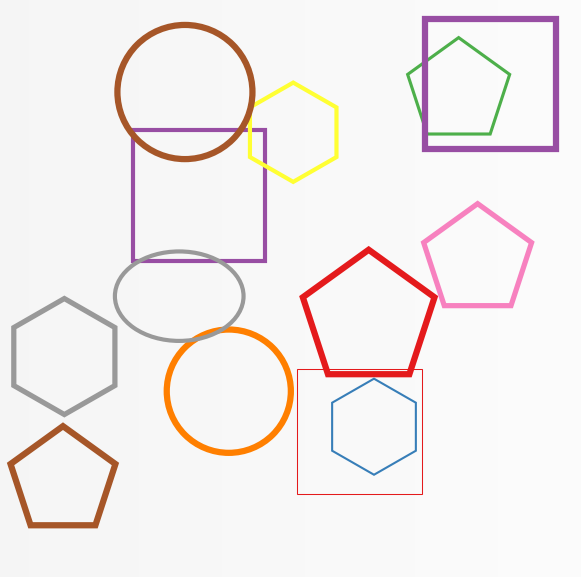[{"shape": "square", "thickness": 0.5, "radius": 0.54, "center": [0.619, 0.252]}, {"shape": "pentagon", "thickness": 3, "radius": 0.6, "center": [0.634, 0.448]}, {"shape": "hexagon", "thickness": 1, "radius": 0.42, "center": [0.643, 0.26]}, {"shape": "pentagon", "thickness": 1.5, "radius": 0.46, "center": [0.789, 0.842]}, {"shape": "square", "thickness": 2, "radius": 0.57, "center": [0.342, 0.66]}, {"shape": "square", "thickness": 3, "radius": 0.56, "center": [0.844, 0.854]}, {"shape": "circle", "thickness": 3, "radius": 0.53, "center": [0.394, 0.322]}, {"shape": "hexagon", "thickness": 2, "radius": 0.43, "center": [0.504, 0.77]}, {"shape": "pentagon", "thickness": 3, "radius": 0.47, "center": [0.108, 0.166]}, {"shape": "circle", "thickness": 3, "radius": 0.58, "center": [0.318, 0.84]}, {"shape": "pentagon", "thickness": 2.5, "radius": 0.49, "center": [0.822, 0.549]}, {"shape": "oval", "thickness": 2, "radius": 0.55, "center": [0.308, 0.486]}, {"shape": "hexagon", "thickness": 2.5, "radius": 0.5, "center": [0.111, 0.382]}]